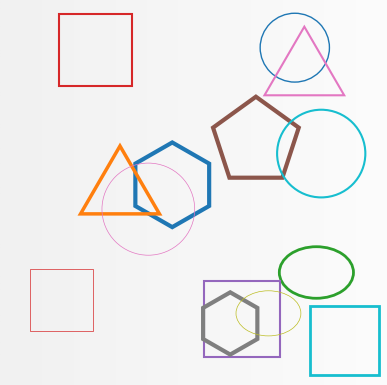[{"shape": "hexagon", "thickness": 3, "radius": 0.55, "center": [0.445, 0.52]}, {"shape": "circle", "thickness": 1, "radius": 0.45, "center": [0.761, 0.876]}, {"shape": "triangle", "thickness": 2.5, "radius": 0.59, "center": [0.31, 0.503]}, {"shape": "oval", "thickness": 2, "radius": 0.48, "center": [0.817, 0.292]}, {"shape": "square", "thickness": 0.5, "radius": 0.41, "center": [0.158, 0.22]}, {"shape": "square", "thickness": 1.5, "radius": 0.47, "center": [0.247, 0.87]}, {"shape": "square", "thickness": 1.5, "radius": 0.49, "center": [0.626, 0.172]}, {"shape": "pentagon", "thickness": 3, "radius": 0.58, "center": [0.66, 0.633]}, {"shape": "circle", "thickness": 0.5, "radius": 0.6, "center": [0.383, 0.457]}, {"shape": "triangle", "thickness": 1.5, "radius": 0.59, "center": [0.785, 0.812]}, {"shape": "hexagon", "thickness": 3, "radius": 0.4, "center": [0.594, 0.16]}, {"shape": "oval", "thickness": 0.5, "radius": 0.42, "center": [0.693, 0.186]}, {"shape": "circle", "thickness": 1.5, "radius": 0.57, "center": [0.829, 0.601]}, {"shape": "square", "thickness": 2, "radius": 0.45, "center": [0.889, 0.115]}]